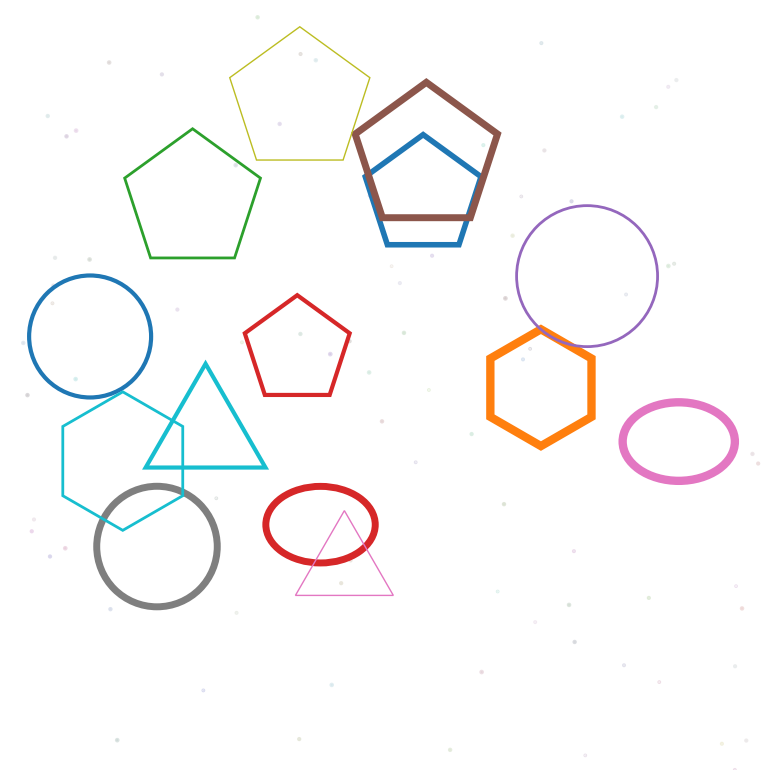[{"shape": "pentagon", "thickness": 2, "radius": 0.4, "center": [0.55, 0.746]}, {"shape": "circle", "thickness": 1.5, "radius": 0.4, "center": [0.117, 0.563]}, {"shape": "hexagon", "thickness": 3, "radius": 0.38, "center": [0.702, 0.497]}, {"shape": "pentagon", "thickness": 1, "radius": 0.46, "center": [0.25, 0.74]}, {"shape": "pentagon", "thickness": 1.5, "radius": 0.36, "center": [0.386, 0.545]}, {"shape": "oval", "thickness": 2.5, "radius": 0.36, "center": [0.416, 0.319]}, {"shape": "circle", "thickness": 1, "radius": 0.46, "center": [0.762, 0.641]}, {"shape": "pentagon", "thickness": 2.5, "radius": 0.49, "center": [0.554, 0.796]}, {"shape": "oval", "thickness": 3, "radius": 0.36, "center": [0.882, 0.427]}, {"shape": "triangle", "thickness": 0.5, "radius": 0.37, "center": [0.447, 0.263]}, {"shape": "circle", "thickness": 2.5, "radius": 0.39, "center": [0.204, 0.29]}, {"shape": "pentagon", "thickness": 0.5, "radius": 0.48, "center": [0.389, 0.87]}, {"shape": "triangle", "thickness": 1.5, "radius": 0.45, "center": [0.267, 0.438]}, {"shape": "hexagon", "thickness": 1, "radius": 0.45, "center": [0.159, 0.401]}]